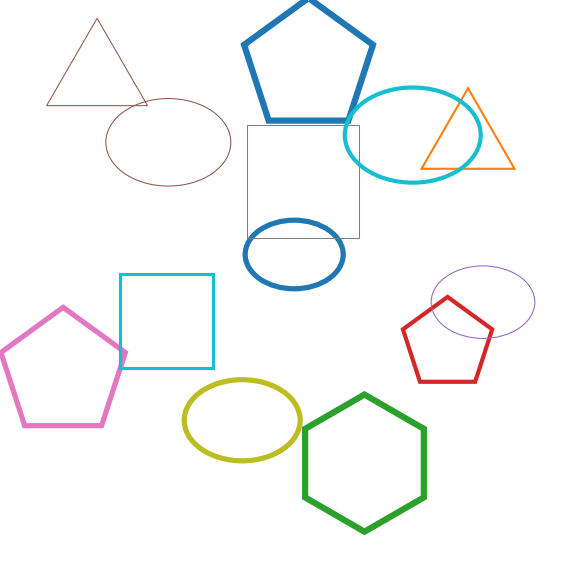[{"shape": "pentagon", "thickness": 3, "radius": 0.59, "center": [0.534, 0.885]}, {"shape": "oval", "thickness": 2.5, "radius": 0.42, "center": [0.509, 0.558]}, {"shape": "triangle", "thickness": 1, "radius": 0.46, "center": [0.81, 0.753]}, {"shape": "hexagon", "thickness": 3, "radius": 0.59, "center": [0.631, 0.197]}, {"shape": "pentagon", "thickness": 2, "radius": 0.41, "center": [0.775, 0.404]}, {"shape": "oval", "thickness": 0.5, "radius": 0.45, "center": [0.836, 0.476]}, {"shape": "triangle", "thickness": 0.5, "radius": 0.5, "center": [0.168, 0.867]}, {"shape": "oval", "thickness": 0.5, "radius": 0.54, "center": [0.292, 0.753]}, {"shape": "pentagon", "thickness": 2.5, "radius": 0.57, "center": [0.109, 0.354]}, {"shape": "square", "thickness": 0.5, "radius": 0.49, "center": [0.525, 0.685]}, {"shape": "oval", "thickness": 2.5, "radius": 0.5, "center": [0.419, 0.271]}, {"shape": "oval", "thickness": 2, "radius": 0.59, "center": [0.715, 0.765]}, {"shape": "square", "thickness": 1.5, "radius": 0.4, "center": [0.288, 0.443]}]